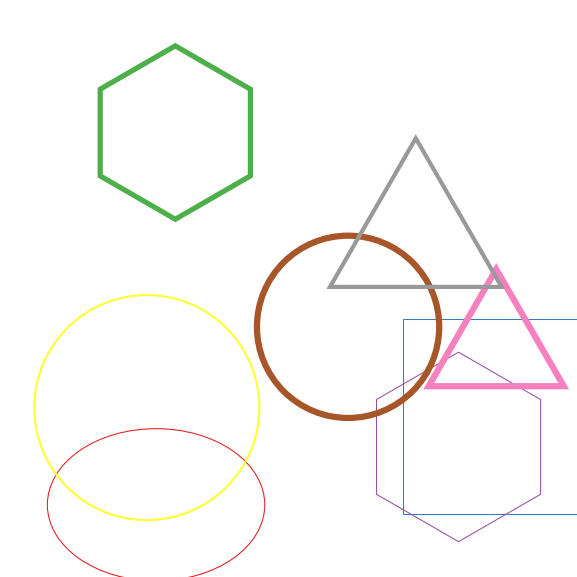[{"shape": "oval", "thickness": 0.5, "radius": 0.94, "center": [0.27, 0.125]}, {"shape": "square", "thickness": 0.5, "radius": 0.84, "center": [0.867, 0.278]}, {"shape": "hexagon", "thickness": 2.5, "radius": 0.75, "center": [0.304, 0.77]}, {"shape": "hexagon", "thickness": 0.5, "radius": 0.82, "center": [0.794, 0.225]}, {"shape": "circle", "thickness": 1, "radius": 0.97, "center": [0.254, 0.293]}, {"shape": "circle", "thickness": 3, "radius": 0.79, "center": [0.603, 0.433]}, {"shape": "triangle", "thickness": 3, "radius": 0.68, "center": [0.859, 0.398]}, {"shape": "triangle", "thickness": 2, "radius": 0.86, "center": [0.72, 0.588]}]